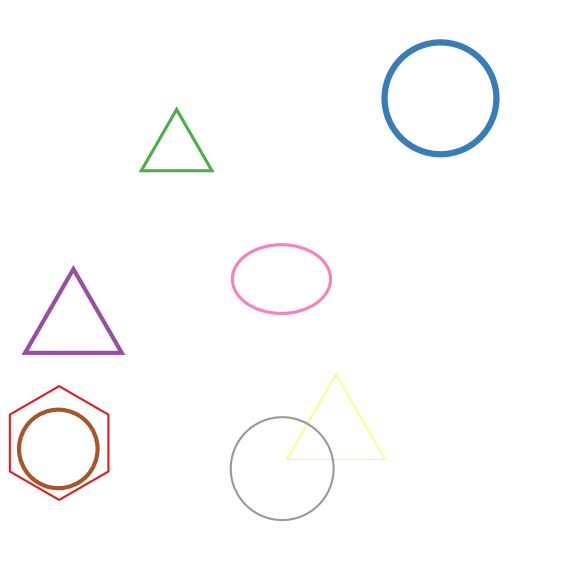[{"shape": "hexagon", "thickness": 1, "radius": 0.49, "center": [0.102, 0.232]}, {"shape": "circle", "thickness": 3, "radius": 0.48, "center": [0.763, 0.829]}, {"shape": "triangle", "thickness": 1.5, "radius": 0.35, "center": [0.306, 0.739]}, {"shape": "triangle", "thickness": 2, "radius": 0.48, "center": [0.127, 0.436]}, {"shape": "triangle", "thickness": 0.5, "radius": 0.49, "center": [0.581, 0.253]}, {"shape": "circle", "thickness": 2, "radius": 0.34, "center": [0.101, 0.222]}, {"shape": "oval", "thickness": 1.5, "radius": 0.43, "center": [0.487, 0.516]}, {"shape": "circle", "thickness": 1, "radius": 0.45, "center": [0.489, 0.188]}]